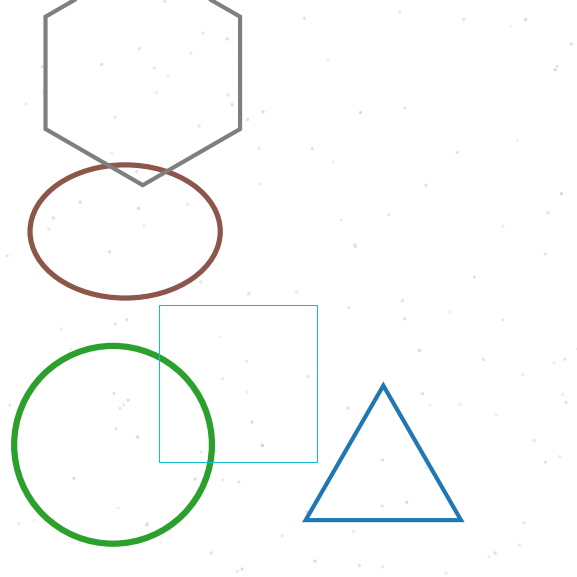[{"shape": "triangle", "thickness": 2, "radius": 0.78, "center": [0.664, 0.176]}, {"shape": "circle", "thickness": 3, "radius": 0.86, "center": [0.196, 0.229]}, {"shape": "oval", "thickness": 2.5, "radius": 0.82, "center": [0.217, 0.598]}, {"shape": "hexagon", "thickness": 2, "radius": 0.97, "center": [0.247, 0.873]}, {"shape": "square", "thickness": 0.5, "radius": 0.68, "center": [0.412, 0.335]}]